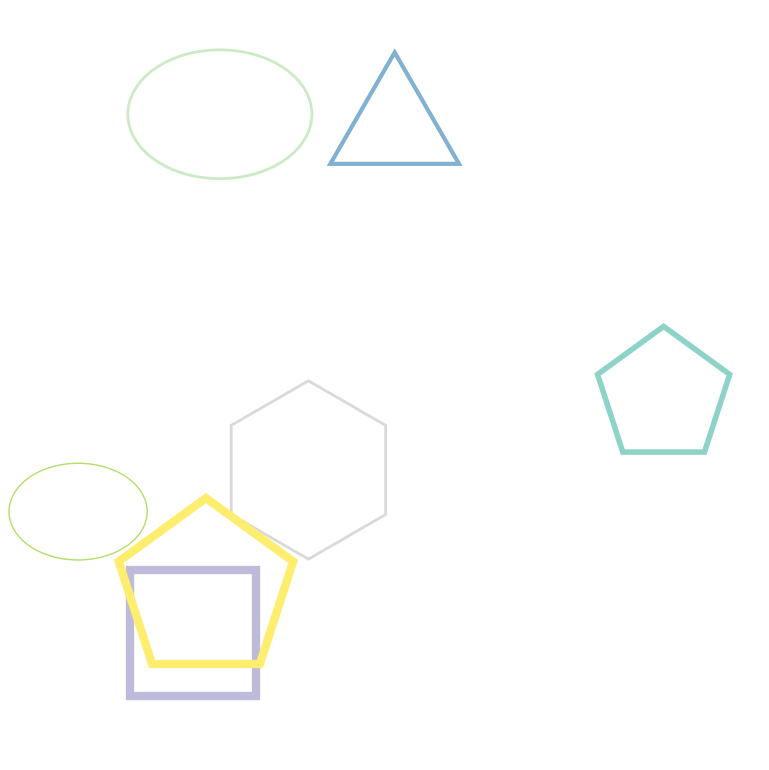[{"shape": "pentagon", "thickness": 2, "radius": 0.45, "center": [0.862, 0.486]}, {"shape": "square", "thickness": 3, "radius": 0.41, "center": [0.251, 0.178]}, {"shape": "triangle", "thickness": 1.5, "radius": 0.48, "center": [0.513, 0.835]}, {"shape": "oval", "thickness": 0.5, "radius": 0.45, "center": [0.101, 0.336]}, {"shape": "hexagon", "thickness": 1, "radius": 0.58, "center": [0.401, 0.39]}, {"shape": "oval", "thickness": 1, "radius": 0.6, "center": [0.286, 0.852]}, {"shape": "pentagon", "thickness": 3, "radius": 0.6, "center": [0.267, 0.234]}]